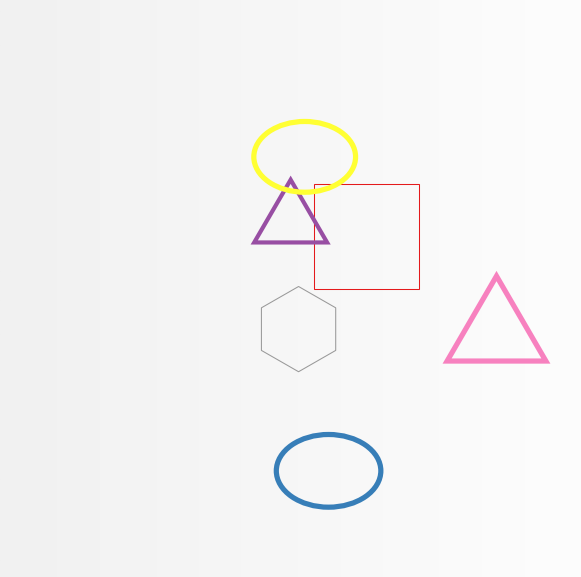[{"shape": "square", "thickness": 0.5, "radius": 0.45, "center": [0.631, 0.589]}, {"shape": "oval", "thickness": 2.5, "radius": 0.45, "center": [0.565, 0.184]}, {"shape": "triangle", "thickness": 2, "radius": 0.36, "center": [0.5, 0.615]}, {"shape": "oval", "thickness": 2.5, "radius": 0.44, "center": [0.524, 0.728]}, {"shape": "triangle", "thickness": 2.5, "radius": 0.49, "center": [0.854, 0.423]}, {"shape": "hexagon", "thickness": 0.5, "radius": 0.37, "center": [0.514, 0.429]}]